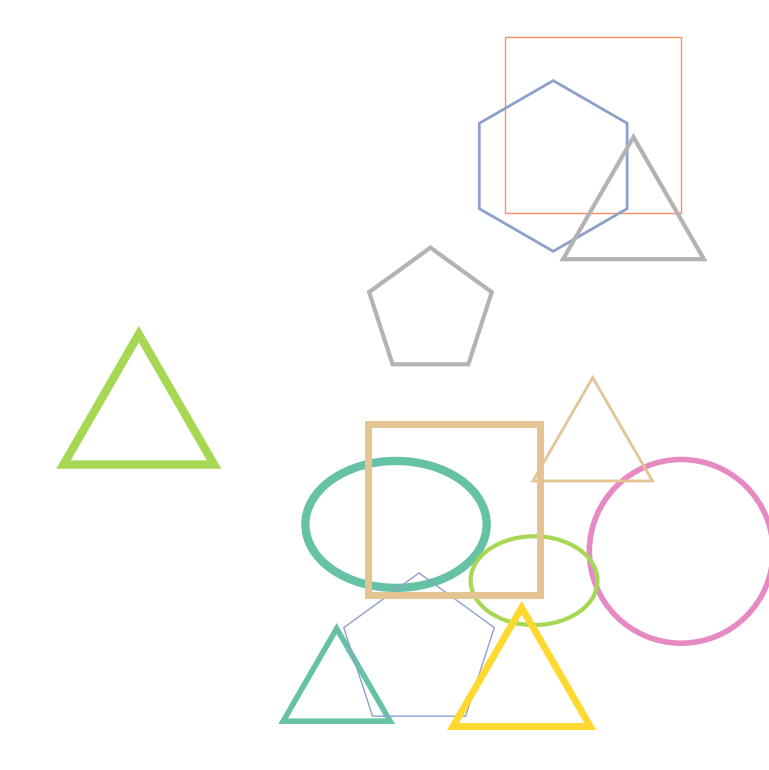[{"shape": "oval", "thickness": 3, "radius": 0.59, "center": [0.514, 0.319]}, {"shape": "triangle", "thickness": 2, "radius": 0.4, "center": [0.437, 0.104]}, {"shape": "square", "thickness": 0.5, "radius": 0.57, "center": [0.771, 0.837]}, {"shape": "pentagon", "thickness": 0.5, "radius": 0.51, "center": [0.544, 0.153]}, {"shape": "hexagon", "thickness": 1, "radius": 0.55, "center": [0.718, 0.784]}, {"shape": "circle", "thickness": 2, "radius": 0.6, "center": [0.885, 0.284]}, {"shape": "triangle", "thickness": 3, "radius": 0.56, "center": [0.18, 0.453]}, {"shape": "oval", "thickness": 1.5, "radius": 0.41, "center": [0.694, 0.246]}, {"shape": "triangle", "thickness": 2.5, "radius": 0.51, "center": [0.677, 0.108]}, {"shape": "square", "thickness": 2.5, "radius": 0.56, "center": [0.589, 0.338]}, {"shape": "triangle", "thickness": 1, "radius": 0.45, "center": [0.77, 0.42]}, {"shape": "pentagon", "thickness": 1.5, "radius": 0.42, "center": [0.559, 0.595]}, {"shape": "triangle", "thickness": 1.5, "radius": 0.53, "center": [0.823, 0.716]}]